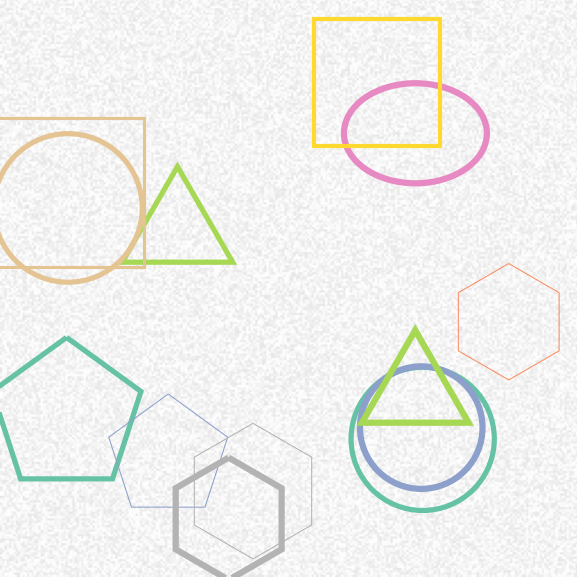[{"shape": "circle", "thickness": 2.5, "radius": 0.62, "center": [0.732, 0.239]}, {"shape": "pentagon", "thickness": 2.5, "radius": 0.68, "center": [0.115, 0.279]}, {"shape": "hexagon", "thickness": 0.5, "radius": 0.5, "center": [0.881, 0.442]}, {"shape": "pentagon", "thickness": 0.5, "radius": 0.54, "center": [0.291, 0.209]}, {"shape": "circle", "thickness": 3, "radius": 0.53, "center": [0.729, 0.259]}, {"shape": "oval", "thickness": 3, "radius": 0.62, "center": [0.719, 0.768]}, {"shape": "triangle", "thickness": 3, "radius": 0.53, "center": [0.719, 0.32]}, {"shape": "triangle", "thickness": 2.5, "radius": 0.55, "center": [0.307, 0.6]}, {"shape": "square", "thickness": 2, "radius": 0.55, "center": [0.653, 0.857]}, {"shape": "square", "thickness": 1.5, "radius": 0.64, "center": [0.12, 0.666]}, {"shape": "circle", "thickness": 2.5, "radius": 0.64, "center": [0.118, 0.639]}, {"shape": "hexagon", "thickness": 0.5, "radius": 0.59, "center": [0.438, 0.149]}, {"shape": "hexagon", "thickness": 3, "radius": 0.53, "center": [0.396, 0.101]}]